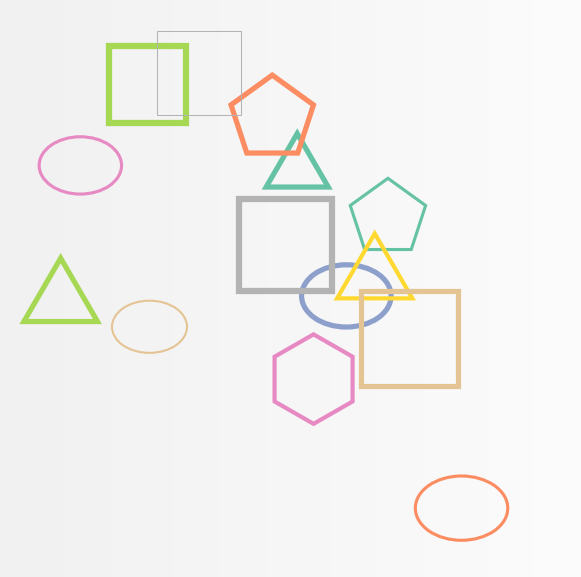[{"shape": "triangle", "thickness": 2.5, "radius": 0.31, "center": [0.511, 0.706]}, {"shape": "pentagon", "thickness": 1.5, "radius": 0.34, "center": [0.667, 0.622]}, {"shape": "oval", "thickness": 1.5, "radius": 0.4, "center": [0.794, 0.119]}, {"shape": "pentagon", "thickness": 2.5, "radius": 0.37, "center": [0.468, 0.794]}, {"shape": "oval", "thickness": 2.5, "radius": 0.38, "center": [0.596, 0.487]}, {"shape": "hexagon", "thickness": 2, "radius": 0.39, "center": [0.539, 0.343]}, {"shape": "oval", "thickness": 1.5, "radius": 0.35, "center": [0.138, 0.713]}, {"shape": "triangle", "thickness": 2.5, "radius": 0.37, "center": [0.104, 0.479]}, {"shape": "square", "thickness": 3, "radius": 0.33, "center": [0.254, 0.853]}, {"shape": "triangle", "thickness": 2, "radius": 0.37, "center": [0.645, 0.52]}, {"shape": "oval", "thickness": 1, "radius": 0.32, "center": [0.257, 0.433]}, {"shape": "square", "thickness": 2.5, "radius": 0.41, "center": [0.704, 0.413]}, {"shape": "square", "thickness": 0.5, "radius": 0.36, "center": [0.342, 0.873]}, {"shape": "square", "thickness": 3, "radius": 0.4, "center": [0.491, 0.575]}]